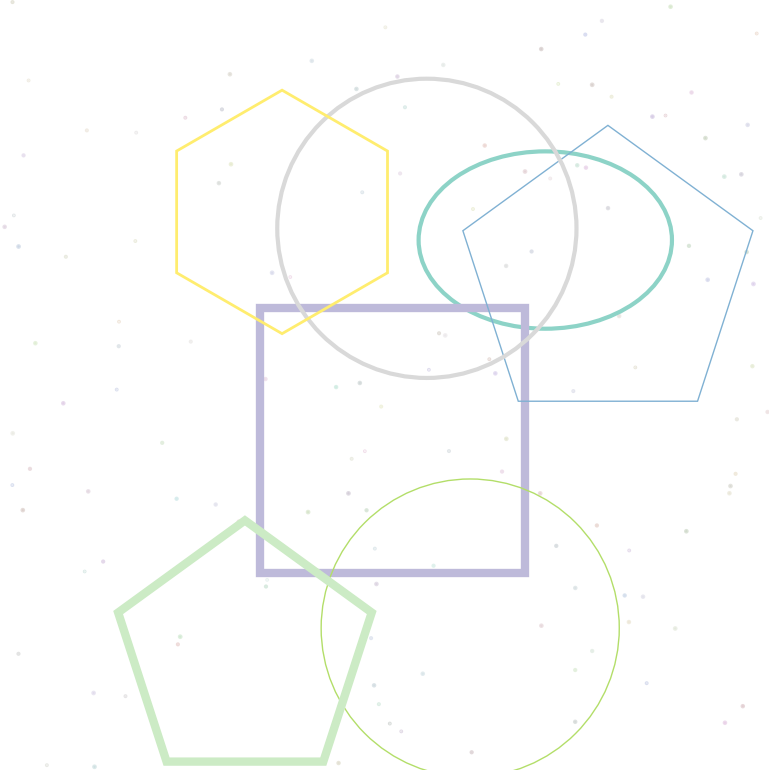[{"shape": "oval", "thickness": 1.5, "radius": 0.82, "center": [0.708, 0.688]}, {"shape": "square", "thickness": 3, "radius": 0.86, "center": [0.51, 0.428]}, {"shape": "pentagon", "thickness": 0.5, "radius": 0.99, "center": [0.789, 0.639]}, {"shape": "circle", "thickness": 0.5, "radius": 0.97, "center": [0.611, 0.184]}, {"shape": "circle", "thickness": 1.5, "radius": 0.97, "center": [0.554, 0.703]}, {"shape": "pentagon", "thickness": 3, "radius": 0.87, "center": [0.318, 0.151]}, {"shape": "hexagon", "thickness": 1, "radius": 0.79, "center": [0.366, 0.725]}]